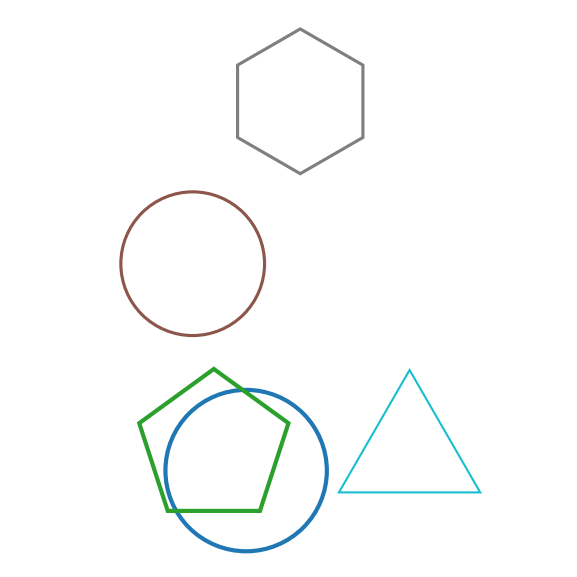[{"shape": "circle", "thickness": 2, "radius": 0.7, "center": [0.426, 0.184]}, {"shape": "pentagon", "thickness": 2, "radius": 0.68, "center": [0.37, 0.224]}, {"shape": "circle", "thickness": 1.5, "radius": 0.62, "center": [0.334, 0.542]}, {"shape": "hexagon", "thickness": 1.5, "radius": 0.63, "center": [0.52, 0.824]}, {"shape": "triangle", "thickness": 1, "radius": 0.71, "center": [0.709, 0.217]}]